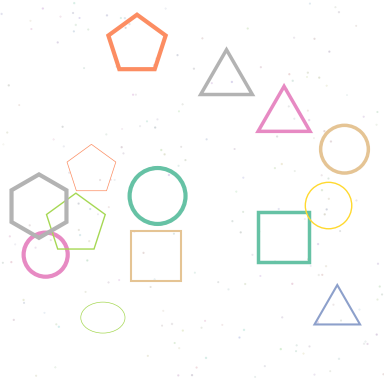[{"shape": "square", "thickness": 2.5, "radius": 0.33, "center": [0.736, 0.384]}, {"shape": "circle", "thickness": 3, "radius": 0.36, "center": [0.409, 0.491]}, {"shape": "pentagon", "thickness": 0.5, "radius": 0.33, "center": [0.237, 0.559]}, {"shape": "pentagon", "thickness": 3, "radius": 0.39, "center": [0.356, 0.884]}, {"shape": "triangle", "thickness": 1.5, "radius": 0.34, "center": [0.876, 0.191]}, {"shape": "triangle", "thickness": 2.5, "radius": 0.39, "center": [0.738, 0.698]}, {"shape": "circle", "thickness": 3, "radius": 0.29, "center": [0.119, 0.339]}, {"shape": "oval", "thickness": 0.5, "radius": 0.29, "center": [0.267, 0.175]}, {"shape": "pentagon", "thickness": 1, "radius": 0.4, "center": [0.197, 0.418]}, {"shape": "circle", "thickness": 1, "radius": 0.3, "center": [0.853, 0.466]}, {"shape": "square", "thickness": 1.5, "radius": 0.32, "center": [0.406, 0.335]}, {"shape": "circle", "thickness": 2.5, "radius": 0.31, "center": [0.895, 0.613]}, {"shape": "hexagon", "thickness": 3, "radius": 0.41, "center": [0.101, 0.465]}, {"shape": "triangle", "thickness": 2.5, "radius": 0.39, "center": [0.588, 0.793]}]